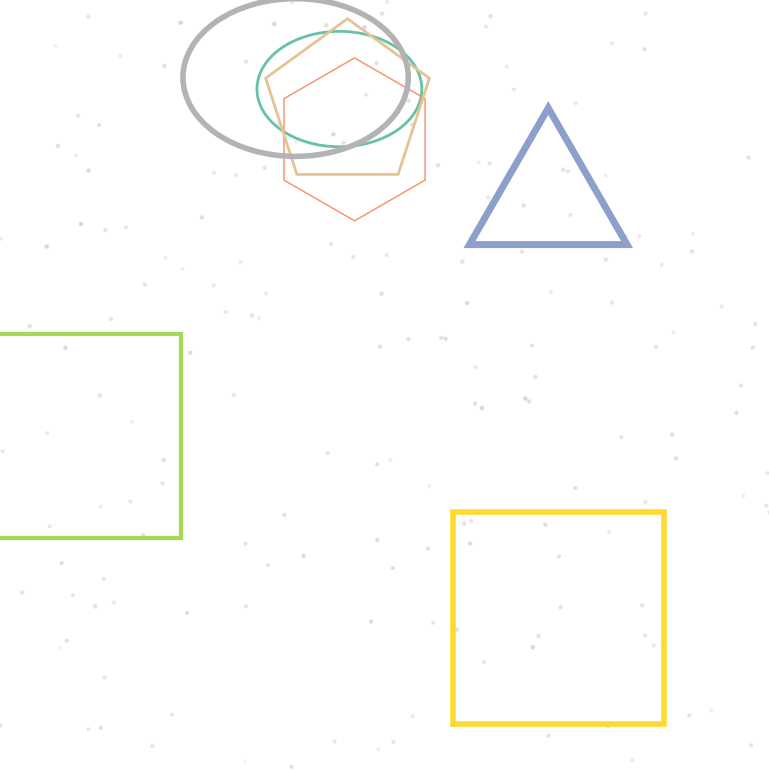[{"shape": "oval", "thickness": 1, "radius": 0.54, "center": [0.441, 0.884]}, {"shape": "hexagon", "thickness": 0.5, "radius": 0.53, "center": [0.46, 0.819]}, {"shape": "triangle", "thickness": 2.5, "radius": 0.59, "center": [0.712, 0.741]}, {"shape": "square", "thickness": 1.5, "radius": 0.66, "center": [0.103, 0.434]}, {"shape": "square", "thickness": 2, "radius": 0.69, "center": [0.726, 0.197]}, {"shape": "pentagon", "thickness": 1, "radius": 0.56, "center": [0.451, 0.864]}, {"shape": "oval", "thickness": 2, "radius": 0.73, "center": [0.384, 0.899]}]